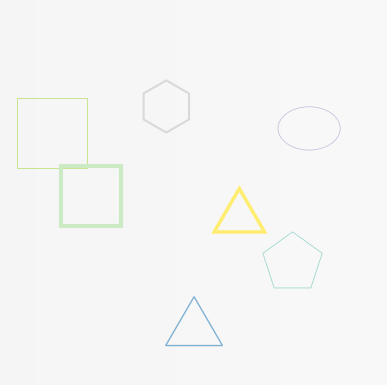[{"shape": "pentagon", "thickness": 0.5, "radius": 0.4, "center": [0.755, 0.317]}, {"shape": "oval", "thickness": 0.5, "radius": 0.4, "center": [0.798, 0.666]}, {"shape": "triangle", "thickness": 1, "radius": 0.42, "center": [0.501, 0.145]}, {"shape": "square", "thickness": 0.5, "radius": 0.45, "center": [0.134, 0.655]}, {"shape": "hexagon", "thickness": 1.5, "radius": 0.34, "center": [0.429, 0.723]}, {"shape": "square", "thickness": 3, "radius": 0.39, "center": [0.235, 0.491]}, {"shape": "triangle", "thickness": 2.5, "radius": 0.38, "center": [0.618, 0.435]}]